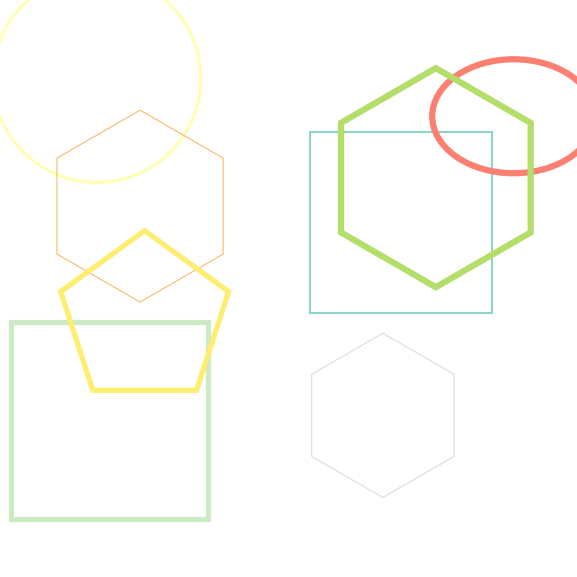[{"shape": "square", "thickness": 1, "radius": 0.79, "center": [0.694, 0.614]}, {"shape": "circle", "thickness": 1.5, "radius": 0.9, "center": [0.167, 0.863]}, {"shape": "oval", "thickness": 3, "radius": 0.71, "center": [0.889, 0.798]}, {"shape": "hexagon", "thickness": 0.5, "radius": 0.83, "center": [0.243, 0.642]}, {"shape": "hexagon", "thickness": 3, "radius": 0.95, "center": [0.755, 0.692]}, {"shape": "hexagon", "thickness": 0.5, "radius": 0.71, "center": [0.663, 0.28]}, {"shape": "square", "thickness": 2.5, "radius": 0.85, "center": [0.189, 0.27]}, {"shape": "pentagon", "thickness": 2.5, "radius": 0.76, "center": [0.25, 0.447]}]